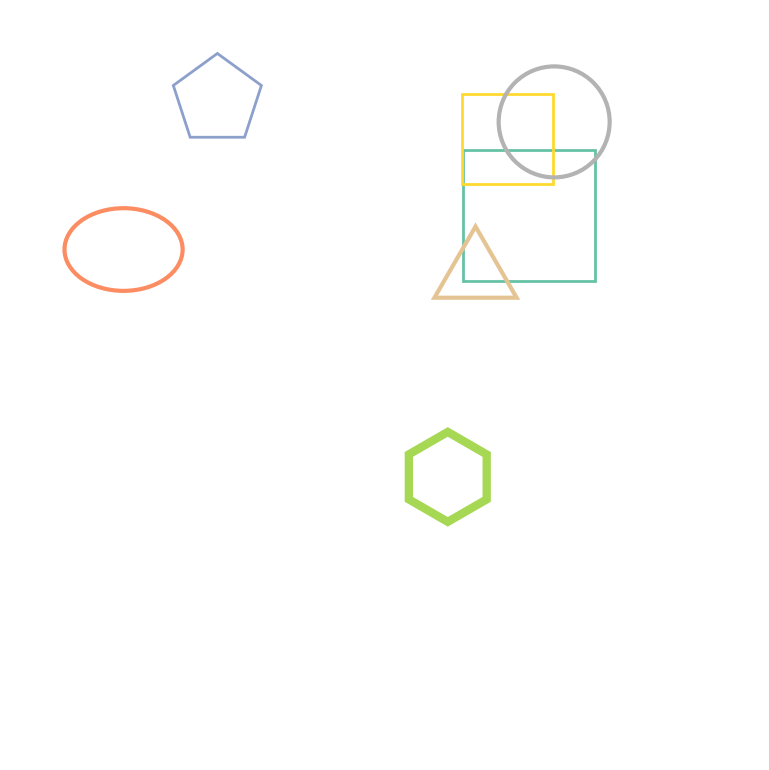[{"shape": "square", "thickness": 1, "radius": 0.43, "center": [0.687, 0.72]}, {"shape": "oval", "thickness": 1.5, "radius": 0.38, "center": [0.16, 0.676]}, {"shape": "pentagon", "thickness": 1, "radius": 0.3, "center": [0.282, 0.87]}, {"shape": "hexagon", "thickness": 3, "radius": 0.29, "center": [0.582, 0.381]}, {"shape": "square", "thickness": 1, "radius": 0.29, "center": [0.659, 0.82]}, {"shape": "triangle", "thickness": 1.5, "radius": 0.31, "center": [0.618, 0.644]}, {"shape": "circle", "thickness": 1.5, "radius": 0.36, "center": [0.72, 0.842]}]